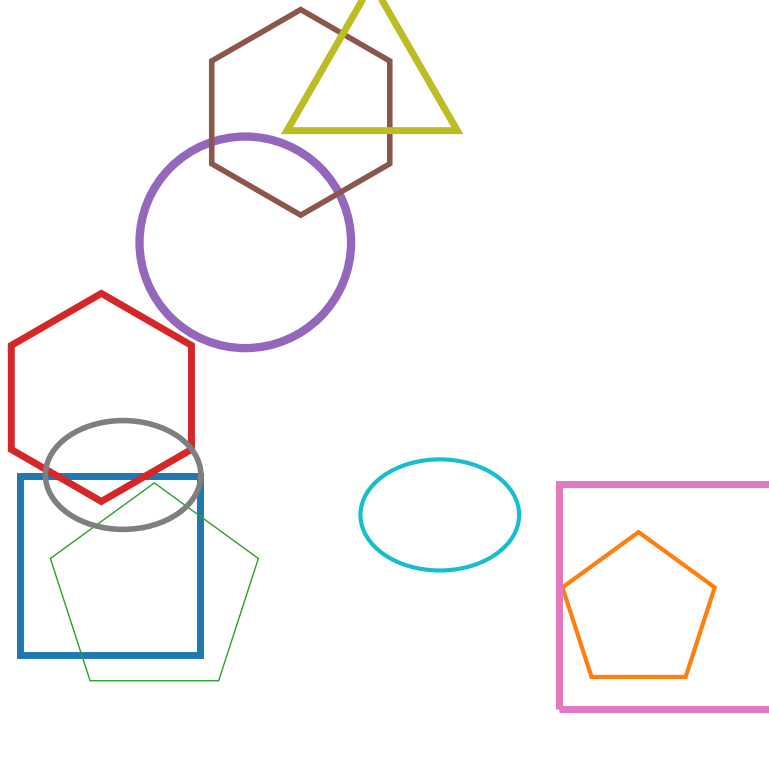[{"shape": "square", "thickness": 2.5, "radius": 0.58, "center": [0.143, 0.266]}, {"shape": "pentagon", "thickness": 1.5, "radius": 0.52, "center": [0.829, 0.205]}, {"shape": "pentagon", "thickness": 0.5, "radius": 0.71, "center": [0.2, 0.231]}, {"shape": "hexagon", "thickness": 2.5, "radius": 0.68, "center": [0.132, 0.484]}, {"shape": "circle", "thickness": 3, "radius": 0.69, "center": [0.319, 0.685]}, {"shape": "hexagon", "thickness": 2, "radius": 0.67, "center": [0.391, 0.854]}, {"shape": "square", "thickness": 2.5, "radius": 0.73, "center": [0.872, 0.225]}, {"shape": "oval", "thickness": 2, "radius": 0.5, "center": [0.16, 0.383]}, {"shape": "triangle", "thickness": 2.5, "radius": 0.64, "center": [0.483, 0.894]}, {"shape": "oval", "thickness": 1.5, "radius": 0.52, "center": [0.571, 0.331]}]